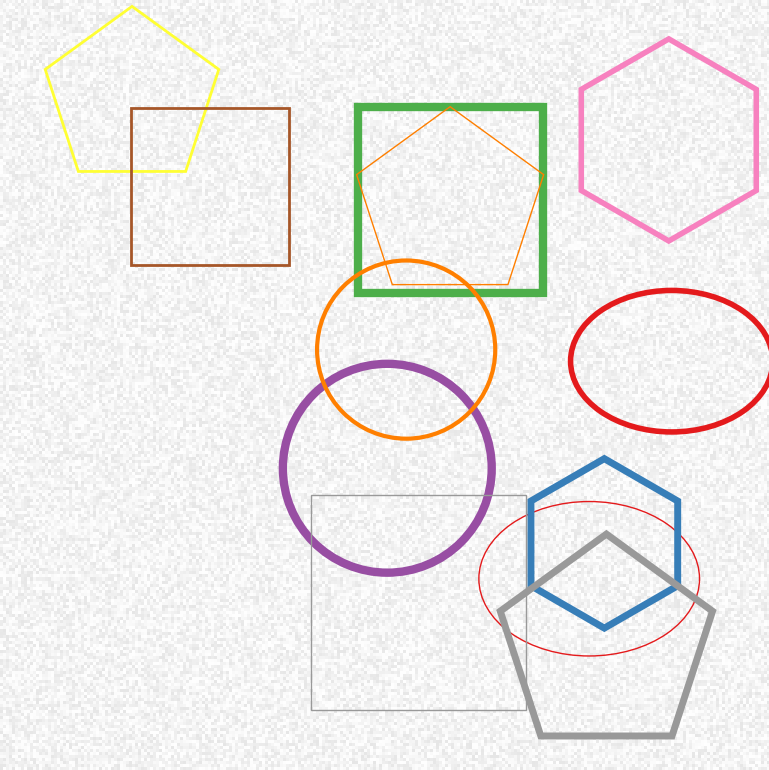[{"shape": "oval", "thickness": 2, "radius": 0.66, "center": [0.872, 0.531]}, {"shape": "oval", "thickness": 0.5, "radius": 0.72, "center": [0.765, 0.248]}, {"shape": "hexagon", "thickness": 2.5, "radius": 0.55, "center": [0.785, 0.294]}, {"shape": "square", "thickness": 3, "radius": 0.6, "center": [0.585, 0.74]}, {"shape": "circle", "thickness": 3, "radius": 0.68, "center": [0.503, 0.392]}, {"shape": "circle", "thickness": 1.5, "radius": 0.58, "center": [0.527, 0.546]}, {"shape": "pentagon", "thickness": 0.5, "radius": 0.64, "center": [0.585, 0.734]}, {"shape": "pentagon", "thickness": 1, "radius": 0.59, "center": [0.171, 0.873]}, {"shape": "square", "thickness": 1, "radius": 0.51, "center": [0.273, 0.758]}, {"shape": "hexagon", "thickness": 2, "radius": 0.66, "center": [0.869, 0.818]}, {"shape": "square", "thickness": 0.5, "radius": 0.7, "center": [0.543, 0.217]}, {"shape": "pentagon", "thickness": 2.5, "radius": 0.72, "center": [0.788, 0.161]}]